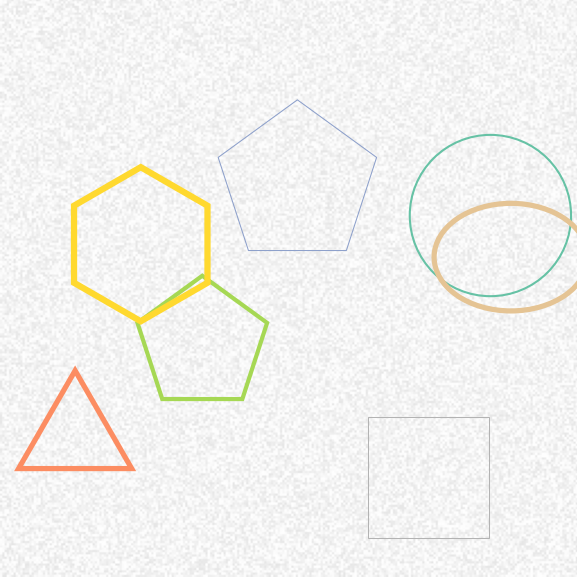[{"shape": "circle", "thickness": 1, "radius": 0.7, "center": [0.849, 0.626]}, {"shape": "triangle", "thickness": 2.5, "radius": 0.57, "center": [0.13, 0.244]}, {"shape": "pentagon", "thickness": 0.5, "radius": 0.72, "center": [0.515, 0.682]}, {"shape": "pentagon", "thickness": 2, "radius": 0.59, "center": [0.35, 0.404]}, {"shape": "hexagon", "thickness": 3, "radius": 0.67, "center": [0.244, 0.576]}, {"shape": "oval", "thickness": 2.5, "radius": 0.67, "center": [0.885, 0.554]}, {"shape": "square", "thickness": 0.5, "radius": 0.53, "center": [0.742, 0.172]}]